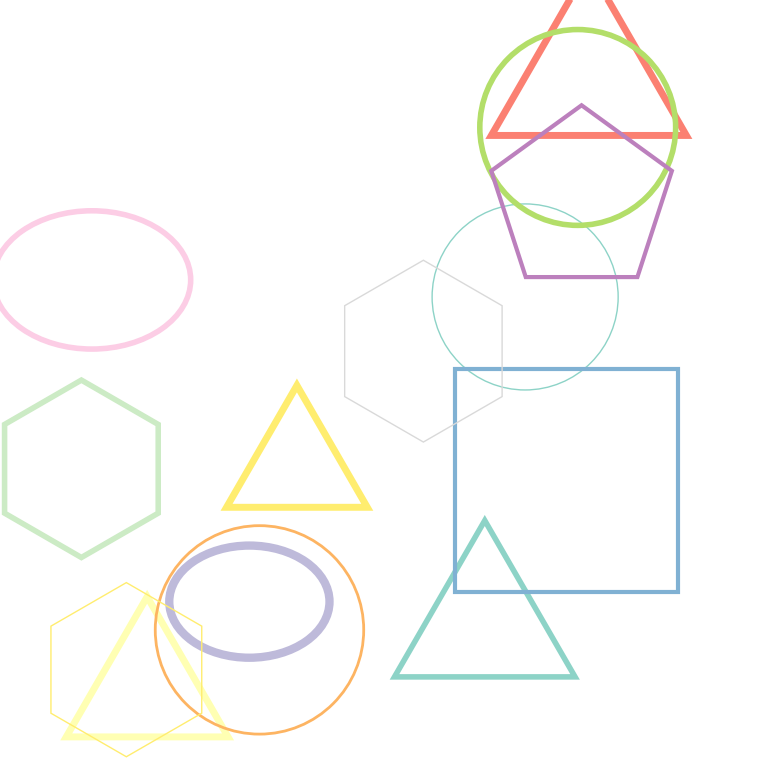[{"shape": "triangle", "thickness": 2, "radius": 0.68, "center": [0.63, 0.189]}, {"shape": "circle", "thickness": 0.5, "radius": 0.6, "center": [0.682, 0.614]}, {"shape": "triangle", "thickness": 2.5, "radius": 0.61, "center": [0.191, 0.104]}, {"shape": "oval", "thickness": 3, "radius": 0.52, "center": [0.324, 0.219]}, {"shape": "triangle", "thickness": 2.5, "radius": 0.73, "center": [0.765, 0.897]}, {"shape": "square", "thickness": 1.5, "radius": 0.72, "center": [0.736, 0.376]}, {"shape": "circle", "thickness": 1, "radius": 0.68, "center": [0.337, 0.182]}, {"shape": "circle", "thickness": 2, "radius": 0.64, "center": [0.75, 0.834]}, {"shape": "oval", "thickness": 2, "radius": 0.64, "center": [0.119, 0.636]}, {"shape": "hexagon", "thickness": 0.5, "radius": 0.59, "center": [0.55, 0.544]}, {"shape": "pentagon", "thickness": 1.5, "radius": 0.62, "center": [0.755, 0.74]}, {"shape": "hexagon", "thickness": 2, "radius": 0.58, "center": [0.106, 0.391]}, {"shape": "hexagon", "thickness": 0.5, "radius": 0.57, "center": [0.164, 0.13]}, {"shape": "triangle", "thickness": 2.5, "radius": 0.53, "center": [0.386, 0.394]}]